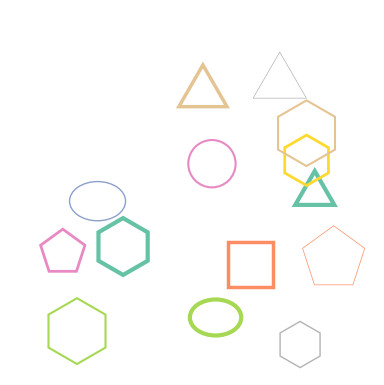[{"shape": "hexagon", "thickness": 3, "radius": 0.37, "center": [0.32, 0.36]}, {"shape": "triangle", "thickness": 3, "radius": 0.29, "center": [0.818, 0.497]}, {"shape": "square", "thickness": 2.5, "radius": 0.29, "center": [0.652, 0.313]}, {"shape": "pentagon", "thickness": 0.5, "radius": 0.42, "center": [0.867, 0.329]}, {"shape": "oval", "thickness": 1, "radius": 0.36, "center": [0.253, 0.477]}, {"shape": "circle", "thickness": 1.5, "radius": 0.31, "center": [0.551, 0.575]}, {"shape": "pentagon", "thickness": 2, "radius": 0.3, "center": [0.163, 0.344]}, {"shape": "oval", "thickness": 3, "radius": 0.33, "center": [0.56, 0.175]}, {"shape": "hexagon", "thickness": 1.5, "radius": 0.43, "center": [0.2, 0.14]}, {"shape": "hexagon", "thickness": 2, "radius": 0.33, "center": [0.796, 0.584]}, {"shape": "hexagon", "thickness": 1.5, "radius": 0.43, "center": [0.796, 0.654]}, {"shape": "triangle", "thickness": 2.5, "radius": 0.36, "center": [0.527, 0.759]}, {"shape": "triangle", "thickness": 0.5, "radius": 0.4, "center": [0.727, 0.785]}, {"shape": "hexagon", "thickness": 1, "radius": 0.3, "center": [0.779, 0.105]}]